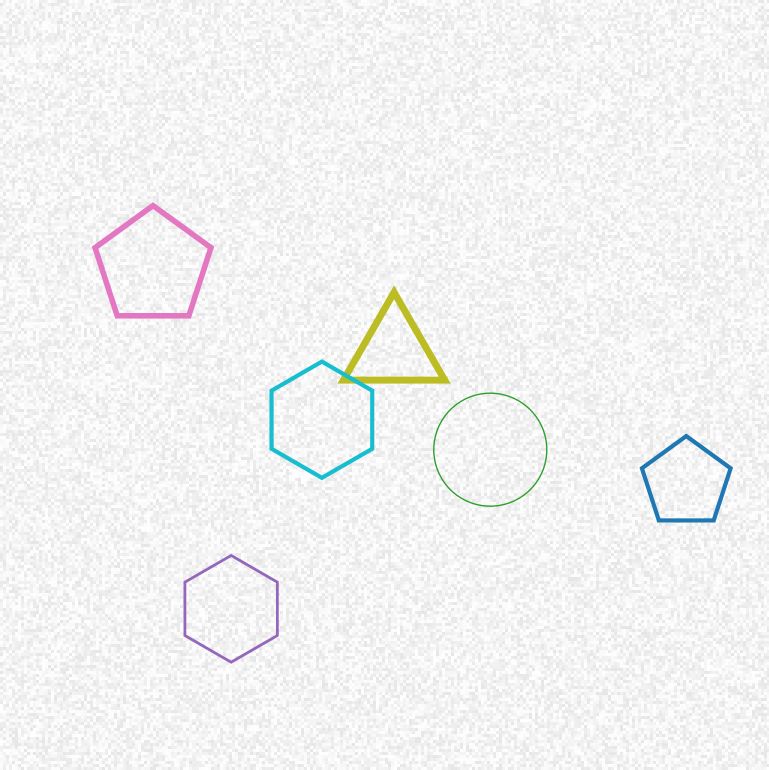[{"shape": "pentagon", "thickness": 1.5, "radius": 0.3, "center": [0.891, 0.373]}, {"shape": "circle", "thickness": 0.5, "radius": 0.37, "center": [0.637, 0.416]}, {"shape": "hexagon", "thickness": 1, "radius": 0.35, "center": [0.3, 0.209]}, {"shape": "pentagon", "thickness": 2, "radius": 0.4, "center": [0.199, 0.654]}, {"shape": "triangle", "thickness": 2.5, "radius": 0.38, "center": [0.512, 0.544]}, {"shape": "hexagon", "thickness": 1.5, "radius": 0.38, "center": [0.418, 0.455]}]